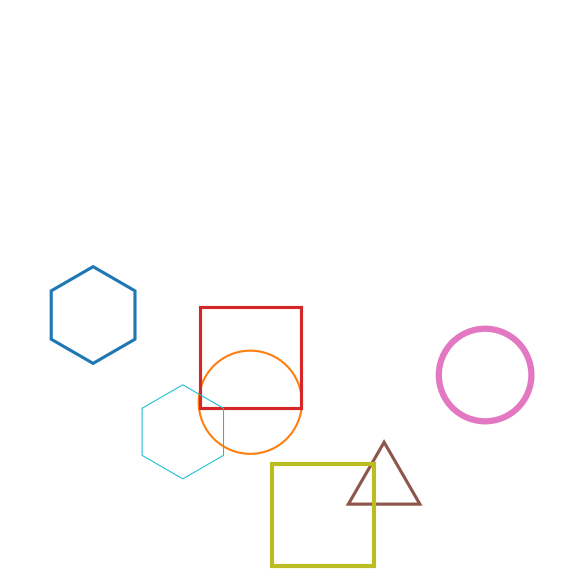[{"shape": "hexagon", "thickness": 1.5, "radius": 0.42, "center": [0.161, 0.454]}, {"shape": "circle", "thickness": 1, "radius": 0.45, "center": [0.433, 0.303]}, {"shape": "square", "thickness": 1.5, "radius": 0.44, "center": [0.434, 0.38]}, {"shape": "triangle", "thickness": 1.5, "radius": 0.36, "center": [0.665, 0.162]}, {"shape": "circle", "thickness": 3, "radius": 0.4, "center": [0.84, 0.35]}, {"shape": "square", "thickness": 2, "radius": 0.44, "center": [0.56, 0.107]}, {"shape": "hexagon", "thickness": 0.5, "radius": 0.41, "center": [0.317, 0.251]}]